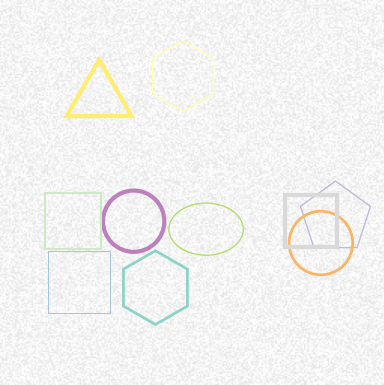[{"shape": "hexagon", "thickness": 2, "radius": 0.48, "center": [0.404, 0.253]}, {"shape": "hexagon", "thickness": 1, "radius": 0.46, "center": [0.475, 0.803]}, {"shape": "pentagon", "thickness": 1, "radius": 0.48, "center": [0.871, 0.434]}, {"shape": "square", "thickness": 0.5, "radius": 0.4, "center": [0.205, 0.267]}, {"shape": "circle", "thickness": 2, "radius": 0.41, "center": [0.833, 0.369]}, {"shape": "oval", "thickness": 1, "radius": 0.48, "center": [0.535, 0.405]}, {"shape": "square", "thickness": 3, "radius": 0.34, "center": [0.807, 0.425]}, {"shape": "circle", "thickness": 3, "radius": 0.4, "center": [0.347, 0.425]}, {"shape": "square", "thickness": 1.5, "radius": 0.37, "center": [0.189, 0.426]}, {"shape": "triangle", "thickness": 3, "radius": 0.49, "center": [0.258, 0.747]}]